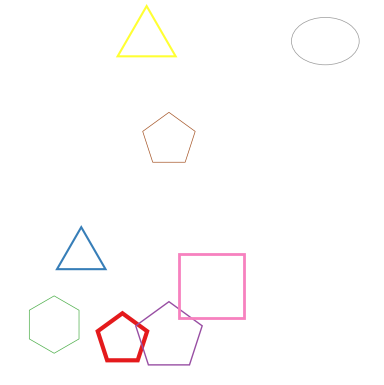[{"shape": "pentagon", "thickness": 3, "radius": 0.34, "center": [0.318, 0.119]}, {"shape": "triangle", "thickness": 1.5, "radius": 0.36, "center": [0.211, 0.337]}, {"shape": "hexagon", "thickness": 0.5, "radius": 0.37, "center": [0.141, 0.157]}, {"shape": "pentagon", "thickness": 1, "radius": 0.45, "center": [0.439, 0.126]}, {"shape": "triangle", "thickness": 1.5, "radius": 0.44, "center": [0.381, 0.897]}, {"shape": "pentagon", "thickness": 0.5, "radius": 0.36, "center": [0.439, 0.637]}, {"shape": "square", "thickness": 2, "radius": 0.42, "center": [0.549, 0.257]}, {"shape": "oval", "thickness": 0.5, "radius": 0.44, "center": [0.845, 0.893]}]